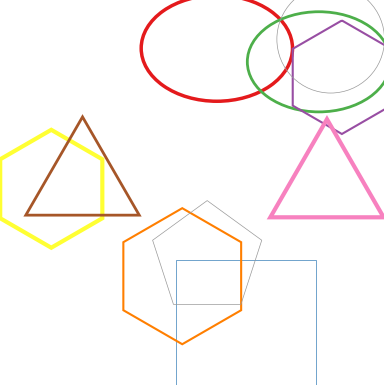[{"shape": "oval", "thickness": 2.5, "radius": 0.98, "center": [0.563, 0.875]}, {"shape": "square", "thickness": 0.5, "radius": 0.91, "center": [0.64, 0.141]}, {"shape": "oval", "thickness": 2, "radius": 0.93, "center": [0.828, 0.839]}, {"shape": "hexagon", "thickness": 1.5, "radius": 0.74, "center": [0.888, 0.799]}, {"shape": "hexagon", "thickness": 1.5, "radius": 0.88, "center": [0.473, 0.283]}, {"shape": "hexagon", "thickness": 3, "radius": 0.77, "center": [0.133, 0.51]}, {"shape": "triangle", "thickness": 2, "radius": 0.85, "center": [0.214, 0.526]}, {"shape": "triangle", "thickness": 3, "radius": 0.85, "center": [0.849, 0.521]}, {"shape": "circle", "thickness": 0.5, "radius": 0.7, "center": [0.859, 0.898]}, {"shape": "pentagon", "thickness": 0.5, "radius": 0.75, "center": [0.538, 0.33]}]